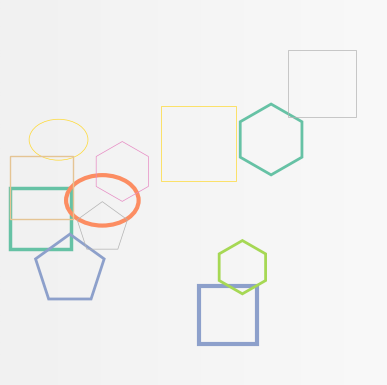[{"shape": "square", "thickness": 2.5, "radius": 0.39, "center": [0.105, 0.432]}, {"shape": "hexagon", "thickness": 2, "radius": 0.46, "center": [0.7, 0.638]}, {"shape": "oval", "thickness": 3, "radius": 0.47, "center": [0.264, 0.48]}, {"shape": "square", "thickness": 3, "radius": 0.37, "center": [0.588, 0.182]}, {"shape": "pentagon", "thickness": 2, "radius": 0.47, "center": [0.18, 0.299]}, {"shape": "hexagon", "thickness": 0.5, "radius": 0.39, "center": [0.316, 0.555]}, {"shape": "hexagon", "thickness": 2, "radius": 0.35, "center": [0.626, 0.306]}, {"shape": "square", "thickness": 0.5, "radius": 0.49, "center": [0.512, 0.626]}, {"shape": "oval", "thickness": 0.5, "radius": 0.38, "center": [0.151, 0.637]}, {"shape": "square", "thickness": 1, "radius": 0.41, "center": [0.108, 0.514]}, {"shape": "square", "thickness": 0.5, "radius": 0.44, "center": [0.83, 0.783]}, {"shape": "pentagon", "thickness": 0.5, "radius": 0.34, "center": [0.264, 0.408]}]